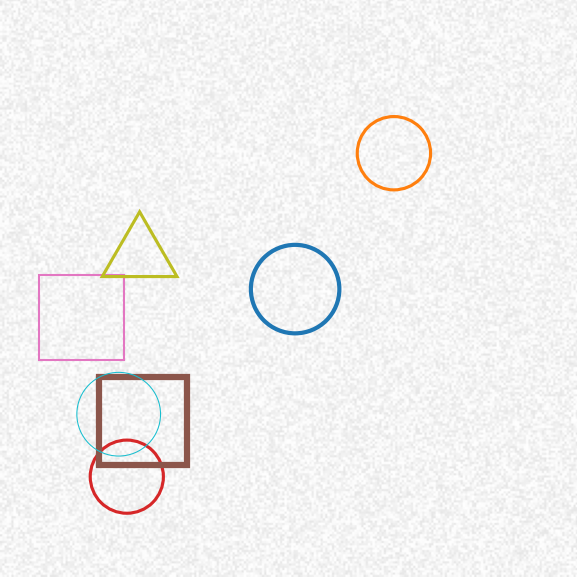[{"shape": "circle", "thickness": 2, "radius": 0.38, "center": [0.511, 0.499]}, {"shape": "circle", "thickness": 1.5, "radius": 0.32, "center": [0.682, 0.734]}, {"shape": "circle", "thickness": 1.5, "radius": 0.32, "center": [0.22, 0.174]}, {"shape": "square", "thickness": 3, "radius": 0.38, "center": [0.248, 0.271]}, {"shape": "square", "thickness": 1, "radius": 0.37, "center": [0.141, 0.45]}, {"shape": "triangle", "thickness": 1.5, "radius": 0.37, "center": [0.242, 0.558]}, {"shape": "circle", "thickness": 0.5, "radius": 0.36, "center": [0.206, 0.282]}]